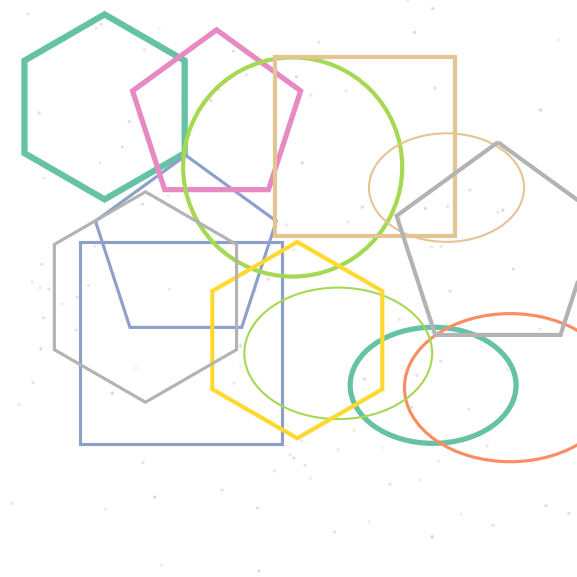[{"shape": "oval", "thickness": 2.5, "radius": 0.72, "center": [0.75, 0.332]}, {"shape": "hexagon", "thickness": 3, "radius": 0.8, "center": [0.181, 0.814]}, {"shape": "oval", "thickness": 1.5, "radius": 0.92, "center": [0.884, 0.328]}, {"shape": "pentagon", "thickness": 1.5, "radius": 0.82, "center": [0.322, 0.565]}, {"shape": "square", "thickness": 1.5, "radius": 0.88, "center": [0.314, 0.405]}, {"shape": "pentagon", "thickness": 2.5, "radius": 0.76, "center": [0.375, 0.794]}, {"shape": "circle", "thickness": 2, "radius": 0.95, "center": [0.507, 0.71]}, {"shape": "oval", "thickness": 1, "radius": 0.81, "center": [0.586, 0.387]}, {"shape": "hexagon", "thickness": 2, "radius": 0.85, "center": [0.515, 0.41]}, {"shape": "square", "thickness": 2, "radius": 0.78, "center": [0.632, 0.746]}, {"shape": "oval", "thickness": 1, "radius": 0.67, "center": [0.773, 0.674]}, {"shape": "hexagon", "thickness": 1.5, "radius": 0.91, "center": [0.252, 0.485]}, {"shape": "pentagon", "thickness": 2, "radius": 0.92, "center": [0.862, 0.568]}]